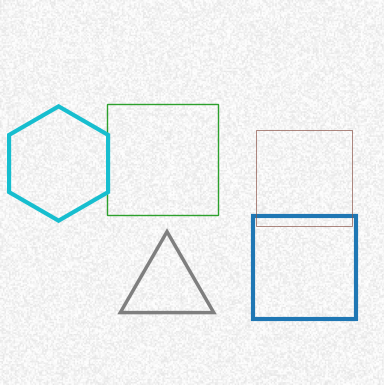[{"shape": "square", "thickness": 3, "radius": 0.67, "center": [0.792, 0.304]}, {"shape": "square", "thickness": 1, "radius": 0.73, "center": [0.422, 0.586]}, {"shape": "square", "thickness": 0.5, "radius": 0.62, "center": [0.789, 0.537]}, {"shape": "triangle", "thickness": 2.5, "radius": 0.7, "center": [0.434, 0.258]}, {"shape": "hexagon", "thickness": 3, "radius": 0.74, "center": [0.152, 0.575]}]